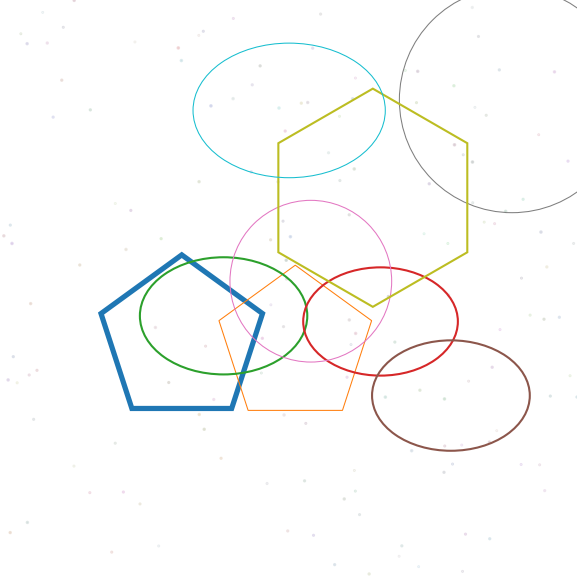[{"shape": "pentagon", "thickness": 2.5, "radius": 0.74, "center": [0.315, 0.411]}, {"shape": "pentagon", "thickness": 0.5, "radius": 0.69, "center": [0.511, 0.401]}, {"shape": "oval", "thickness": 1, "radius": 0.72, "center": [0.387, 0.452]}, {"shape": "oval", "thickness": 1, "radius": 0.67, "center": [0.659, 0.442]}, {"shape": "oval", "thickness": 1, "radius": 0.68, "center": [0.781, 0.314]}, {"shape": "circle", "thickness": 0.5, "radius": 0.7, "center": [0.538, 0.512]}, {"shape": "circle", "thickness": 0.5, "radius": 0.98, "center": [0.887, 0.826]}, {"shape": "hexagon", "thickness": 1, "radius": 0.94, "center": [0.646, 0.657]}, {"shape": "oval", "thickness": 0.5, "radius": 0.83, "center": [0.501, 0.808]}]